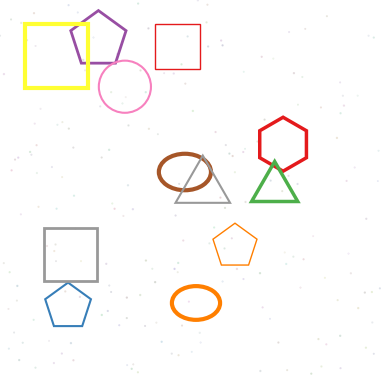[{"shape": "hexagon", "thickness": 2.5, "radius": 0.35, "center": [0.735, 0.625]}, {"shape": "square", "thickness": 1, "radius": 0.29, "center": [0.461, 0.879]}, {"shape": "pentagon", "thickness": 1.5, "radius": 0.31, "center": [0.177, 0.204]}, {"shape": "triangle", "thickness": 2.5, "radius": 0.35, "center": [0.713, 0.511]}, {"shape": "pentagon", "thickness": 2, "radius": 0.38, "center": [0.256, 0.897]}, {"shape": "pentagon", "thickness": 1, "radius": 0.3, "center": [0.61, 0.36]}, {"shape": "oval", "thickness": 3, "radius": 0.31, "center": [0.509, 0.213]}, {"shape": "square", "thickness": 3, "radius": 0.41, "center": [0.147, 0.855]}, {"shape": "oval", "thickness": 3, "radius": 0.34, "center": [0.48, 0.553]}, {"shape": "circle", "thickness": 1.5, "radius": 0.34, "center": [0.324, 0.775]}, {"shape": "triangle", "thickness": 1.5, "radius": 0.41, "center": [0.527, 0.514]}, {"shape": "square", "thickness": 2, "radius": 0.35, "center": [0.183, 0.34]}]